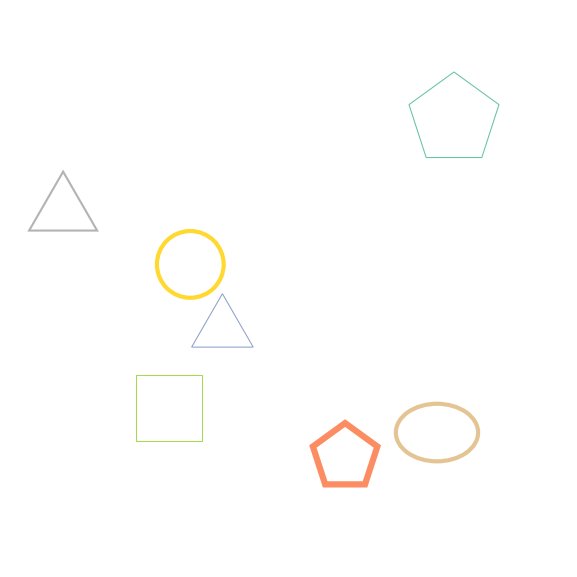[{"shape": "pentagon", "thickness": 0.5, "radius": 0.41, "center": [0.786, 0.793]}, {"shape": "pentagon", "thickness": 3, "radius": 0.29, "center": [0.598, 0.208]}, {"shape": "triangle", "thickness": 0.5, "radius": 0.31, "center": [0.385, 0.429]}, {"shape": "square", "thickness": 0.5, "radius": 0.29, "center": [0.292, 0.292]}, {"shape": "circle", "thickness": 2, "radius": 0.29, "center": [0.33, 0.541]}, {"shape": "oval", "thickness": 2, "radius": 0.36, "center": [0.757, 0.25]}, {"shape": "triangle", "thickness": 1, "radius": 0.34, "center": [0.109, 0.634]}]